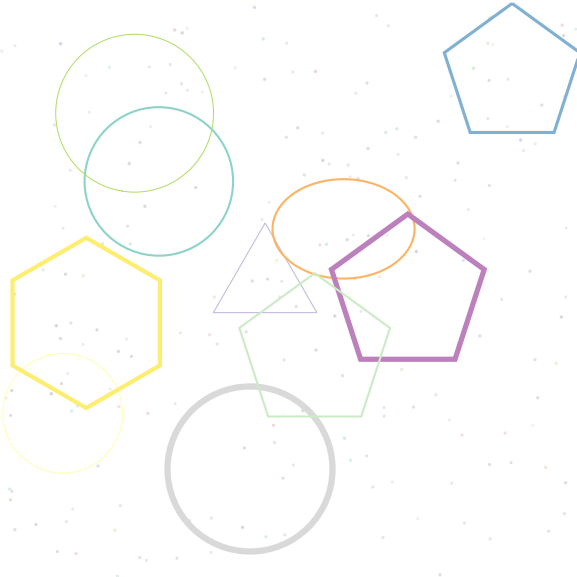[{"shape": "circle", "thickness": 1, "radius": 0.64, "center": [0.275, 0.685]}, {"shape": "circle", "thickness": 0.5, "radius": 0.52, "center": [0.109, 0.283]}, {"shape": "triangle", "thickness": 0.5, "radius": 0.52, "center": [0.459, 0.51]}, {"shape": "pentagon", "thickness": 1.5, "radius": 0.62, "center": [0.887, 0.87]}, {"shape": "oval", "thickness": 1, "radius": 0.61, "center": [0.595, 0.603]}, {"shape": "circle", "thickness": 0.5, "radius": 0.68, "center": [0.233, 0.803]}, {"shape": "circle", "thickness": 3, "radius": 0.71, "center": [0.433, 0.187]}, {"shape": "pentagon", "thickness": 2.5, "radius": 0.7, "center": [0.706, 0.49]}, {"shape": "pentagon", "thickness": 1, "radius": 0.69, "center": [0.545, 0.389]}, {"shape": "hexagon", "thickness": 2, "radius": 0.74, "center": [0.149, 0.44]}]